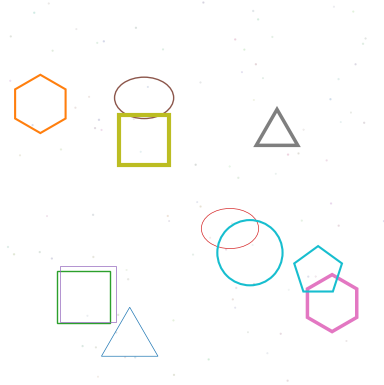[{"shape": "triangle", "thickness": 0.5, "radius": 0.42, "center": [0.337, 0.117]}, {"shape": "hexagon", "thickness": 1.5, "radius": 0.38, "center": [0.105, 0.73]}, {"shape": "square", "thickness": 1, "radius": 0.34, "center": [0.217, 0.228]}, {"shape": "oval", "thickness": 0.5, "radius": 0.37, "center": [0.597, 0.406]}, {"shape": "square", "thickness": 0.5, "radius": 0.37, "center": [0.229, 0.237]}, {"shape": "oval", "thickness": 1, "radius": 0.38, "center": [0.374, 0.746]}, {"shape": "hexagon", "thickness": 2.5, "radius": 0.37, "center": [0.863, 0.213]}, {"shape": "triangle", "thickness": 2.5, "radius": 0.31, "center": [0.72, 0.654]}, {"shape": "square", "thickness": 3, "radius": 0.33, "center": [0.374, 0.636]}, {"shape": "circle", "thickness": 1.5, "radius": 0.42, "center": [0.649, 0.344]}, {"shape": "pentagon", "thickness": 1.5, "radius": 0.33, "center": [0.826, 0.296]}]